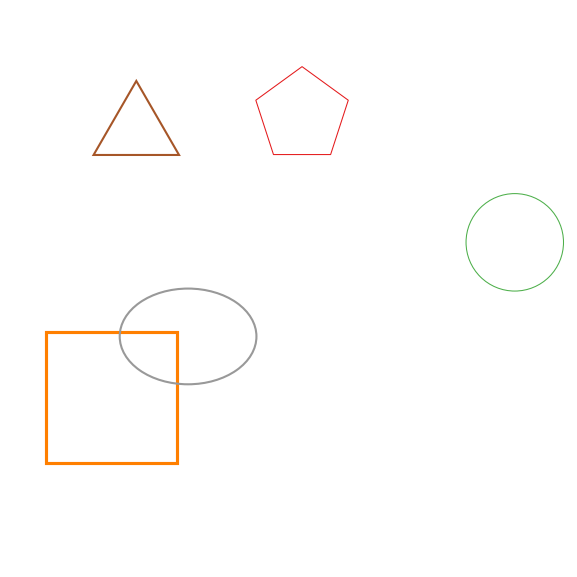[{"shape": "pentagon", "thickness": 0.5, "radius": 0.42, "center": [0.523, 0.8]}, {"shape": "circle", "thickness": 0.5, "radius": 0.42, "center": [0.891, 0.58]}, {"shape": "square", "thickness": 1.5, "radius": 0.57, "center": [0.193, 0.311]}, {"shape": "triangle", "thickness": 1, "radius": 0.43, "center": [0.236, 0.774]}, {"shape": "oval", "thickness": 1, "radius": 0.59, "center": [0.326, 0.417]}]